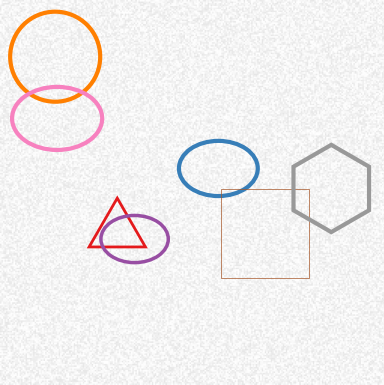[{"shape": "triangle", "thickness": 2, "radius": 0.42, "center": [0.305, 0.401]}, {"shape": "oval", "thickness": 3, "radius": 0.51, "center": [0.567, 0.562]}, {"shape": "oval", "thickness": 2.5, "radius": 0.44, "center": [0.35, 0.379]}, {"shape": "circle", "thickness": 3, "radius": 0.58, "center": [0.143, 0.853]}, {"shape": "square", "thickness": 0.5, "radius": 0.57, "center": [0.689, 0.393]}, {"shape": "oval", "thickness": 3, "radius": 0.59, "center": [0.148, 0.692]}, {"shape": "hexagon", "thickness": 3, "radius": 0.57, "center": [0.86, 0.51]}]